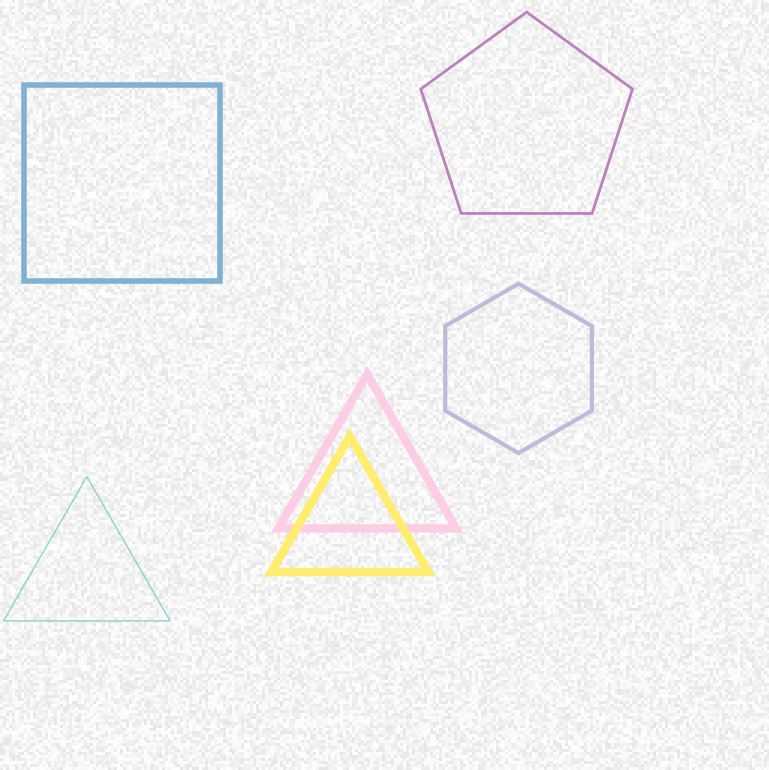[{"shape": "triangle", "thickness": 0.5, "radius": 0.62, "center": [0.113, 0.256]}, {"shape": "hexagon", "thickness": 1.5, "radius": 0.55, "center": [0.673, 0.522]}, {"shape": "square", "thickness": 2, "radius": 0.64, "center": [0.159, 0.762]}, {"shape": "triangle", "thickness": 3, "radius": 0.67, "center": [0.477, 0.38]}, {"shape": "pentagon", "thickness": 1, "radius": 0.72, "center": [0.684, 0.84]}, {"shape": "triangle", "thickness": 3, "radius": 0.59, "center": [0.454, 0.316]}]